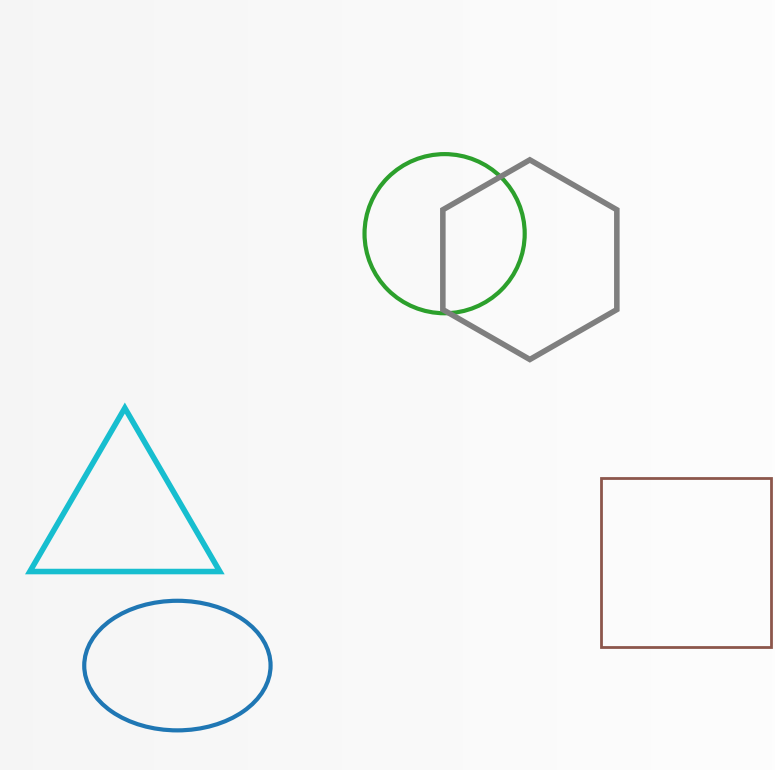[{"shape": "oval", "thickness": 1.5, "radius": 0.6, "center": [0.229, 0.136]}, {"shape": "circle", "thickness": 1.5, "radius": 0.52, "center": [0.574, 0.697]}, {"shape": "square", "thickness": 1, "radius": 0.55, "center": [0.885, 0.269]}, {"shape": "hexagon", "thickness": 2, "radius": 0.65, "center": [0.684, 0.663]}, {"shape": "triangle", "thickness": 2, "radius": 0.71, "center": [0.161, 0.329]}]